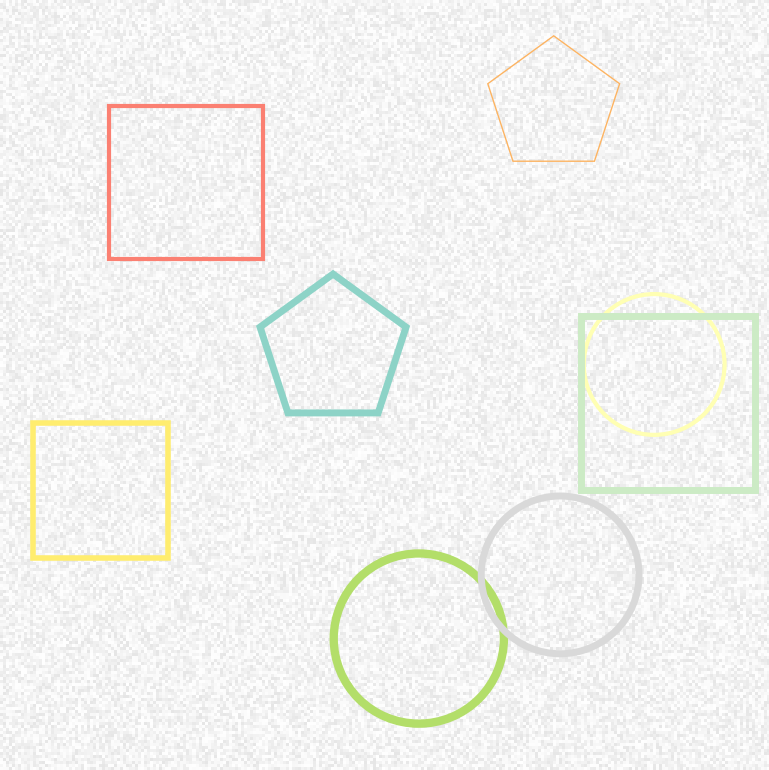[{"shape": "pentagon", "thickness": 2.5, "radius": 0.5, "center": [0.433, 0.544]}, {"shape": "circle", "thickness": 1.5, "radius": 0.46, "center": [0.85, 0.527]}, {"shape": "square", "thickness": 1.5, "radius": 0.5, "center": [0.242, 0.763]}, {"shape": "pentagon", "thickness": 0.5, "radius": 0.45, "center": [0.719, 0.863]}, {"shape": "circle", "thickness": 3, "radius": 0.55, "center": [0.544, 0.171]}, {"shape": "circle", "thickness": 2.5, "radius": 0.51, "center": [0.727, 0.253]}, {"shape": "square", "thickness": 2.5, "radius": 0.56, "center": [0.868, 0.477]}, {"shape": "square", "thickness": 2, "radius": 0.44, "center": [0.13, 0.363]}]